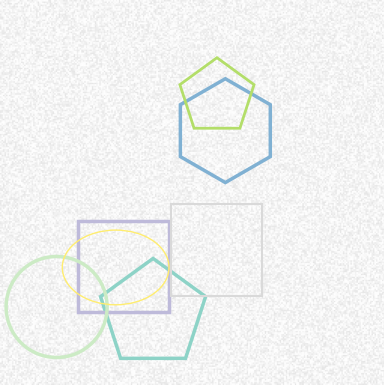[{"shape": "pentagon", "thickness": 2.5, "radius": 0.72, "center": [0.398, 0.185]}, {"shape": "square", "thickness": 2.5, "radius": 0.59, "center": [0.321, 0.307]}, {"shape": "hexagon", "thickness": 2.5, "radius": 0.67, "center": [0.585, 0.661]}, {"shape": "pentagon", "thickness": 2, "radius": 0.51, "center": [0.564, 0.749]}, {"shape": "square", "thickness": 1.5, "radius": 0.59, "center": [0.562, 0.35]}, {"shape": "circle", "thickness": 2.5, "radius": 0.66, "center": [0.147, 0.203]}, {"shape": "oval", "thickness": 1, "radius": 0.69, "center": [0.3, 0.305]}]